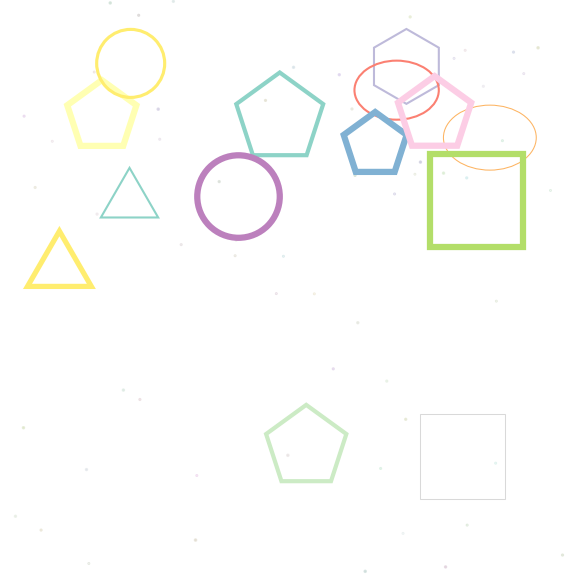[{"shape": "triangle", "thickness": 1, "radius": 0.29, "center": [0.224, 0.651]}, {"shape": "pentagon", "thickness": 2, "radius": 0.4, "center": [0.484, 0.794]}, {"shape": "pentagon", "thickness": 3, "radius": 0.31, "center": [0.176, 0.797]}, {"shape": "hexagon", "thickness": 1, "radius": 0.32, "center": [0.704, 0.884]}, {"shape": "oval", "thickness": 1, "radius": 0.37, "center": [0.687, 0.843]}, {"shape": "pentagon", "thickness": 3, "radius": 0.29, "center": [0.65, 0.748]}, {"shape": "oval", "thickness": 0.5, "radius": 0.4, "center": [0.848, 0.761]}, {"shape": "square", "thickness": 3, "radius": 0.4, "center": [0.825, 0.652]}, {"shape": "pentagon", "thickness": 3, "radius": 0.33, "center": [0.753, 0.801]}, {"shape": "square", "thickness": 0.5, "radius": 0.37, "center": [0.801, 0.209]}, {"shape": "circle", "thickness": 3, "radius": 0.36, "center": [0.413, 0.659]}, {"shape": "pentagon", "thickness": 2, "radius": 0.37, "center": [0.53, 0.225]}, {"shape": "triangle", "thickness": 2.5, "radius": 0.32, "center": [0.103, 0.535]}, {"shape": "circle", "thickness": 1.5, "radius": 0.29, "center": [0.226, 0.889]}]